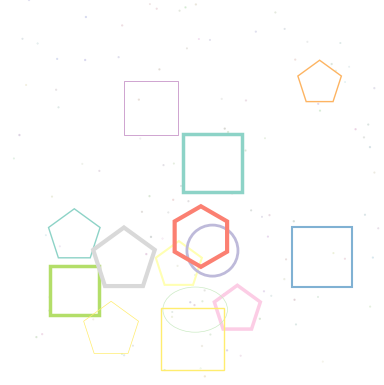[{"shape": "square", "thickness": 2.5, "radius": 0.38, "center": [0.551, 0.577]}, {"shape": "pentagon", "thickness": 1, "radius": 0.35, "center": [0.193, 0.387]}, {"shape": "pentagon", "thickness": 1.5, "radius": 0.31, "center": [0.465, 0.311]}, {"shape": "circle", "thickness": 2, "radius": 0.33, "center": [0.552, 0.349]}, {"shape": "hexagon", "thickness": 3, "radius": 0.39, "center": [0.522, 0.386]}, {"shape": "square", "thickness": 1.5, "radius": 0.39, "center": [0.836, 0.333]}, {"shape": "pentagon", "thickness": 1, "radius": 0.3, "center": [0.83, 0.784]}, {"shape": "square", "thickness": 2.5, "radius": 0.32, "center": [0.194, 0.245]}, {"shape": "pentagon", "thickness": 2.5, "radius": 0.31, "center": [0.616, 0.196]}, {"shape": "pentagon", "thickness": 3, "radius": 0.42, "center": [0.322, 0.325]}, {"shape": "square", "thickness": 0.5, "radius": 0.35, "center": [0.391, 0.72]}, {"shape": "oval", "thickness": 0.5, "radius": 0.42, "center": [0.507, 0.196]}, {"shape": "square", "thickness": 1, "radius": 0.4, "center": [0.5, 0.119]}, {"shape": "pentagon", "thickness": 0.5, "radius": 0.37, "center": [0.289, 0.143]}]